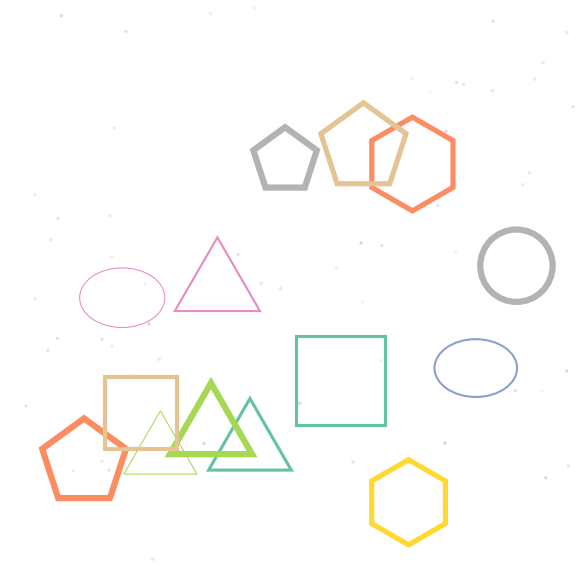[{"shape": "square", "thickness": 1.5, "radius": 0.39, "center": [0.59, 0.341]}, {"shape": "triangle", "thickness": 1.5, "radius": 0.41, "center": [0.433, 0.226]}, {"shape": "pentagon", "thickness": 3, "radius": 0.38, "center": [0.146, 0.198]}, {"shape": "hexagon", "thickness": 2.5, "radius": 0.41, "center": [0.714, 0.715]}, {"shape": "oval", "thickness": 1, "radius": 0.36, "center": [0.824, 0.362]}, {"shape": "triangle", "thickness": 1, "radius": 0.43, "center": [0.376, 0.503]}, {"shape": "oval", "thickness": 0.5, "radius": 0.37, "center": [0.212, 0.484]}, {"shape": "triangle", "thickness": 0.5, "radius": 0.37, "center": [0.278, 0.215]}, {"shape": "triangle", "thickness": 3, "radius": 0.41, "center": [0.365, 0.254]}, {"shape": "hexagon", "thickness": 2.5, "radius": 0.37, "center": [0.707, 0.129]}, {"shape": "square", "thickness": 2, "radius": 0.31, "center": [0.244, 0.284]}, {"shape": "pentagon", "thickness": 2.5, "radius": 0.39, "center": [0.629, 0.744]}, {"shape": "pentagon", "thickness": 3, "radius": 0.29, "center": [0.494, 0.721]}, {"shape": "circle", "thickness": 3, "radius": 0.31, "center": [0.894, 0.539]}]